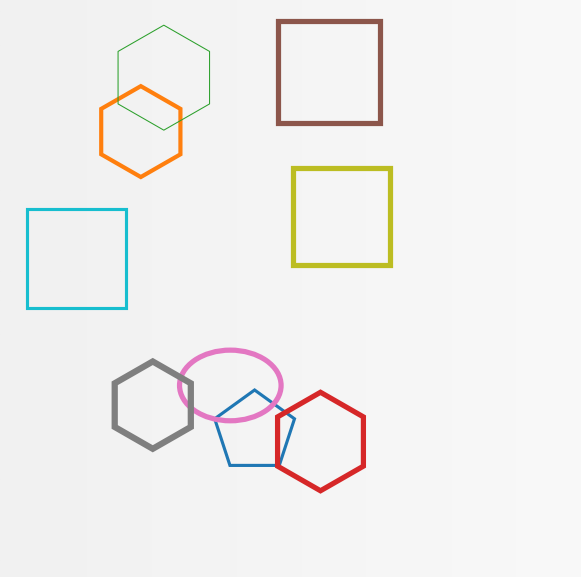[{"shape": "pentagon", "thickness": 1.5, "radius": 0.36, "center": [0.438, 0.252]}, {"shape": "hexagon", "thickness": 2, "radius": 0.39, "center": [0.242, 0.771]}, {"shape": "hexagon", "thickness": 0.5, "radius": 0.45, "center": [0.282, 0.865]}, {"shape": "hexagon", "thickness": 2.5, "radius": 0.43, "center": [0.551, 0.235]}, {"shape": "square", "thickness": 2.5, "radius": 0.44, "center": [0.566, 0.874]}, {"shape": "oval", "thickness": 2.5, "radius": 0.44, "center": [0.396, 0.332]}, {"shape": "hexagon", "thickness": 3, "radius": 0.38, "center": [0.263, 0.298]}, {"shape": "square", "thickness": 2.5, "radius": 0.42, "center": [0.587, 0.624]}, {"shape": "square", "thickness": 1.5, "radius": 0.43, "center": [0.131, 0.551]}]